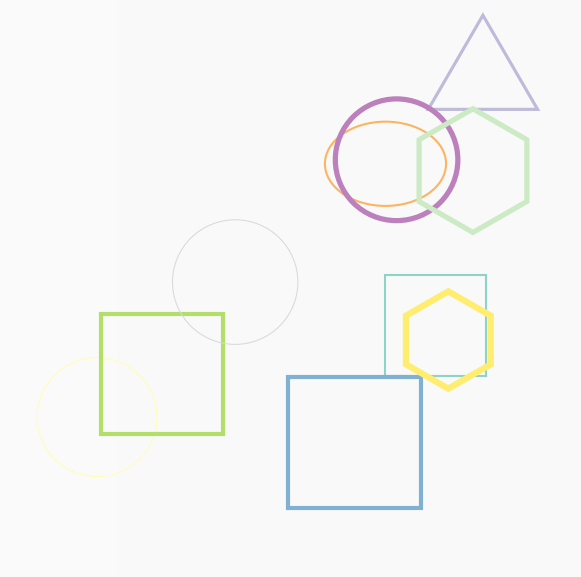[{"shape": "square", "thickness": 1, "radius": 0.44, "center": [0.75, 0.435]}, {"shape": "circle", "thickness": 0.5, "radius": 0.52, "center": [0.167, 0.277]}, {"shape": "triangle", "thickness": 1.5, "radius": 0.54, "center": [0.831, 0.864]}, {"shape": "square", "thickness": 2, "radius": 0.57, "center": [0.61, 0.233]}, {"shape": "oval", "thickness": 1, "radius": 0.52, "center": [0.663, 0.716]}, {"shape": "square", "thickness": 2, "radius": 0.52, "center": [0.279, 0.351]}, {"shape": "circle", "thickness": 0.5, "radius": 0.54, "center": [0.405, 0.511]}, {"shape": "circle", "thickness": 2.5, "radius": 0.53, "center": [0.682, 0.722]}, {"shape": "hexagon", "thickness": 2.5, "radius": 0.54, "center": [0.814, 0.704]}, {"shape": "hexagon", "thickness": 3, "radius": 0.42, "center": [0.771, 0.41]}]